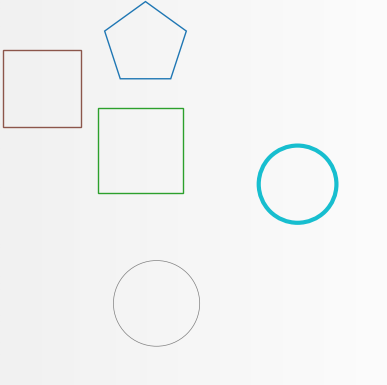[{"shape": "pentagon", "thickness": 1, "radius": 0.55, "center": [0.375, 0.885]}, {"shape": "square", "thickness": 1, "radius": 0.55, "center": [0.362, 0.61]}, {"shape": "square", "thickness": 1, "radius": 0.5, "center": [0.109, 0.77]}, {"shape": "circle", "thickness": 0.5, "radius": 0.56, "center": [0.404, 0.212]}, {"shape": "circle", "thickness": 3, "radius": 0.5, "center": [0.768, 0.522]}]